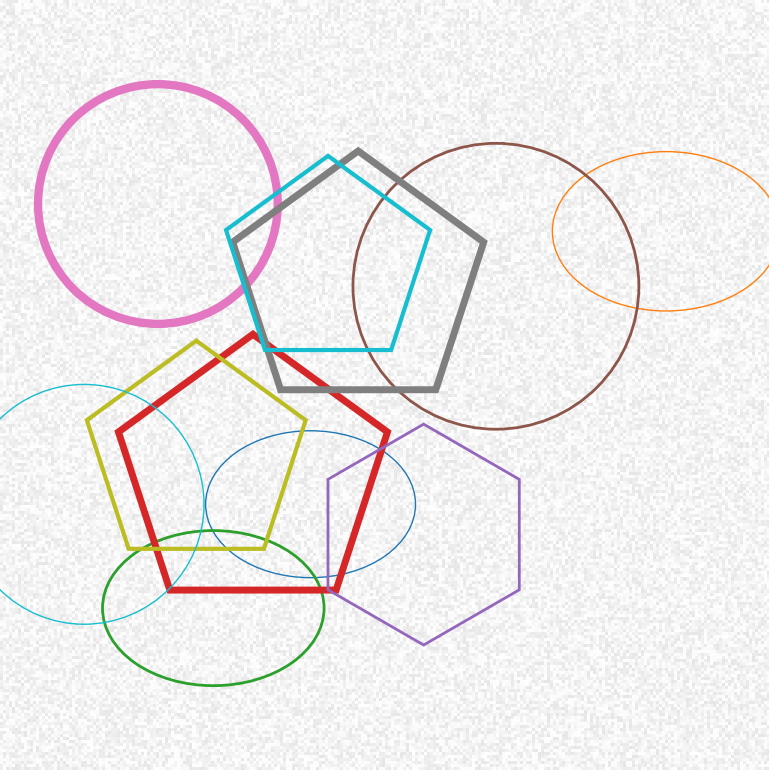[{"shape": "oval", "thickness": 0.5, "radius": 0.68, "center": [0.403, 0.345]}, {"shape": "oval", "thickness": 0.5, "radius": 0.74, "center": [0.865, 0.7]}, {"shape": "oval", "thickness": 1, "radius": 0.72, "center": [0.277, 0.21]}, {"shape": "pentagon", "thickness": 2.5, "radius": 0.92, "center": [0.329, 0.382]}, {"shape": "hexagon", "thickness": 1, "radius": 0.72, "center": [0.55, 0.306]}, {"shape": "circle", "thickness": 1, "radius": 0.93, "center": [0.644, 0.628]}, {"shape": "circle", "thickness": 3, "radius": 0.78, "center": [0.205, 0.735]}, {"shape": "pentagon", "thickness": 2.5, "radius": 0.86, "center": [0.465, 0.633]}, {"shape": "pentagon", "thickness": 1.5, "radius": 0.75, "center": [0.255, 0.408]}, {"shape": "pentagon", "thickness": 1.5, "radius": 0.7, "center": [0.426, 0.658]}, {"shape": "circle", "thickness": 0.5, "radius": 0.78, "center": [0.109, 0.345]}]